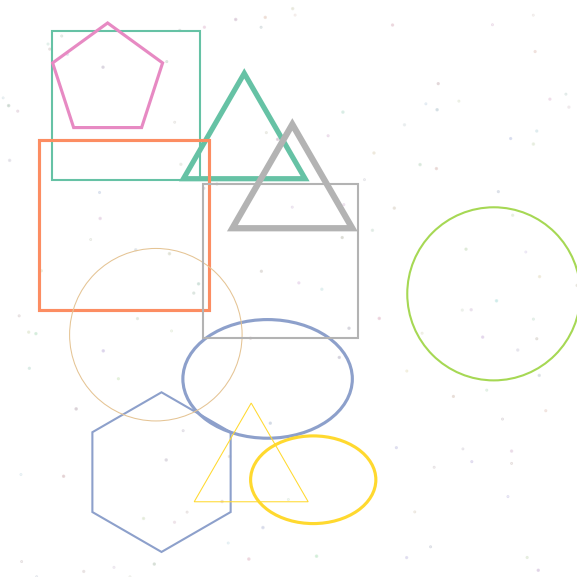[{"shape": "square", "thickness": 1, "radius": 0.64, "center": [0.218, 0.816]}, {"shape": "triangle", "thickness": 2.5, "radius": 0.61, "center": [0.423, 0.75]}, {"shape": "square", "thickness": 1.5, "radius": 0.74, "center": [0.215, 0.609]}, {"shape": "oval", "thickness": 1.5, "radius": 0.73, "center": [0.463, 0.343]}, {"shape": "hexagon", "thickness": 1, "radius": 0.69, "center": [0.28, 0.182]}, {"shape": "pentagon", "thickness": 1.5, "radius": 0.5, "center": [0.186, 0.859]}, {"shape": "circle", "thickness": 1, "radius": 0.75, "center": [0.855, 0.49]}, {"shape": "triangle", "thickness": 0.5, "radius": 0.57, "center": [0.435, 0.187]}, {"shape": "oval", "thickness": 1.5, "radius": 0.54, "center": [0.542, 0.168]}, {"shape": "circle", "thickness": 0.5, "radius": 0.75, "center": [0.27, 0.42]}, {"shape": "square", "thickness": 1, "radius": 0.67, "center": [0.486, 0.546]}, {"shape": "triangle", "thickness": 3, "radius": 0.6, "center": [0.506, 0.664]}]